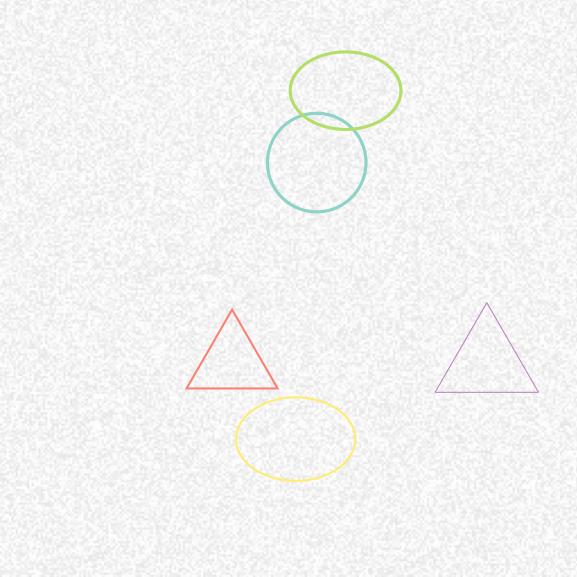[{"shape": "circle", "thickness": 1.5, "radius": 0.43, "center": [0.548, 0.718]}, {"shape": "triangle", "thickness": 1, "radius": 0.46, "center": [0.402, 0.372]}, {"shape": "oval", "thickness": 1.5, "radius": 0.48, "center": [0.598, 0.842]}, {"shape": "triangle", "thickness": 0.5, "radius": 0.52, "center": [0.843, 0.372]}, {"shape": "oval", "thickness": 1, "radius": 0.52, "center": [0.512, 0.239]}]